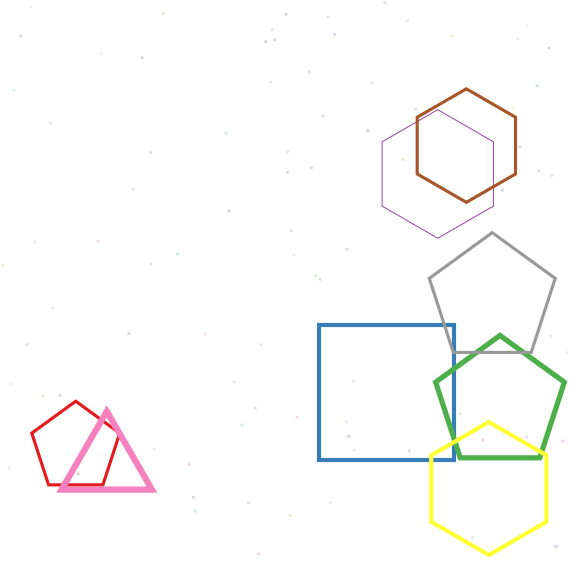[{"shape": "pentagon", "thickness": 1.5, "radius": 0.4, "center": [0.131, 0.224]}, {"shape": "square", "thickness": 2, "radius": 0.58, "center": [0.669, 0.32]}, {"shape": "pentagon", "thickness": 2.5, "radius": 0.59, "center": [0.866, 0.301]}, {"shape": "hexagon", "thickness": 0.5, "radius": 0.56, "center": [0.758, 0.698]}, {"shape": "hexagon", "thickness": 2, "radius": 0.58, "center": [0.846, 0.153]}, {"shape": "hexagon", "thickness": 1.5, "radius": 0.49, "center": [0.808, 0.747]}, {"shape": "triangle", "thickness": 3, "radius": 0.45, "center": [0.185, 0.197]}, {"shape": "pentagon", "thickness": 1.5, "radius": 0.57, "center": [0.852, 0.482]}]